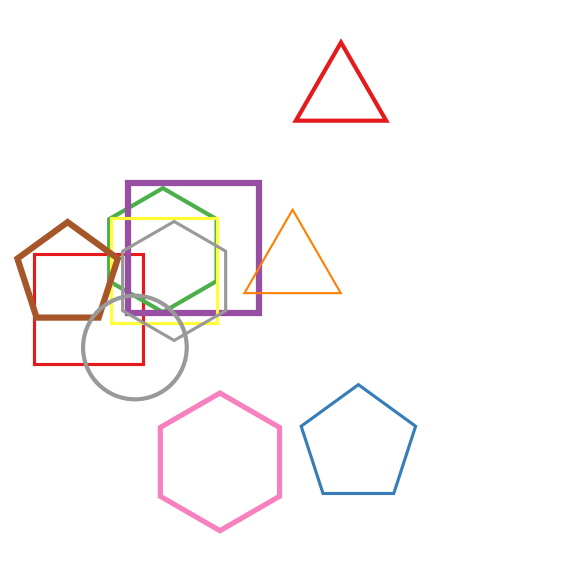[{"shape": "square", "thickness": 1.5, "radius": 0.47, "center": [0.154, 0.464]}, {"shape": "triangle", "thickness": 2, "radius": 0.45, "center": [0.591, 0.835]}, {"shape": "pentagon", "thickness": 1.5, "radius": 0.52, "center": [0.621, 0.229]}, {"shape": "hexagon", "thickness": 2, "radius": 0.54, "center": [0.282, 0.566]}, {"shape": "square", "thickness": 3, "radius": 0.57, "center": [0.335, 0.57]}, {"shape": "triangle", "thickness": 1, "radius": 0.48, "center": [0.507, 0.54]}, {"shape": "square", "thickness": 1.5, "radius": 0.46, "center": [0.284, 0.531]}, {"shape": "pentagon", "thickness": 3, "radius": 0.46, "center": [0.117, 0.523]}, {"shape": "hexagon", "thickness": 2.5, "radius": 0.6, "center": [0.381, 0.199]}, {"shape": "hexagon", "thickness": 1.5, "radius": 0.52, "center": [0.302, 0.513]}, {"shape": "circle", "thickness": 2, "radius": 0.45, "center": [0.234, 0.397]}]